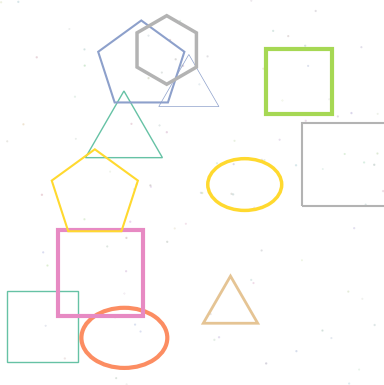[{"shape": "square", "thickness": 1, "radius": 0.46, "center": [0.111, 0.153]}, {"shape": "triangle", "thickness": 1, "radius": 0.58, "center": [0.322, 0.648]}, {"shape": "oval", "thickness": 3, "radius": 0.56, "center": [0.323, 0.122]}, {"shape": "pentagon", "thickness": 1.5, "radius": 0.59, "center": [0.367, 0.829]}, {"shape": "triangle", "thickness": 0.5, "radius": 0.45, "center": [0.491, 0.768]}, {"shape": "square", "thickness": 3, "radius": 0.55, "center": [0.26, 0.291]}, {"shape": "square", "thickness": 3, "radius": 0.43, "center": [0.777, 0.788]}, {"shape": "oval", "thickness": 2.5, "radius": 0.48, "center": [0.636, 0.521]}, {"shape": "pentagon", "thickness": 1.5, "radius": 0.59, "center": [0.246, 0.495]}, {"shape": "triangle", "thickness": 2, "radius": 0.41, "center": [0.599, 0.201]}, {"shape": "square", "thickness": 1.5, "radius": 0.54, "center": [0.894, 0.573]}, {"shape": "hexagon", "thickness": 2.5, "radius": 0.45, "center": [0.433, 0.87]}]